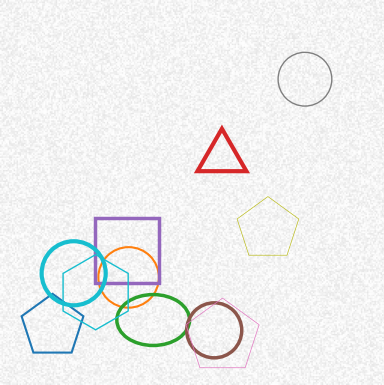[{"shape": "pentagon", "thickness": 1.5, "radius": 0.42, "center": [0.136, 0.152]}, {"shape": "circle", "thickness": 1.5, "radius": 0.39, "center": [0.334, 0.279]}, {"shape": "oval", "thickness": 2.5, "radius": 0.47, "center": [0.398, 0.169]}, {"shape": "triangle", "thickness": 3, "radius": 0.37, "center": [0.576, 0.592]}, {"shape": "square", "thickness": 2.5, "radius": 0.42, "center": [0.329, 0.35]}, {"shape": "circle", "thickness": 2.5, "radius": 0.36, "center": [0.556, 0.142]}, {"shape": "pentagon", "thickness": 0.5, "radius": 0.5, "center": [0.578, 0.126]}, {"shape": "circle", "thickness": 1, "radius": 0.35, "center": [0.792, 0.794]}, {"shape": "pentagon", "thickness": 0.5, "radius": 0.42, "center": [0.696, 0.405]}, {"shape": "hexagon", "thickness": 1, "radius": 0.49, "center": [0.248, 0.241]}, {"shape": "circle", "thickness": 3, "radius": 0.42, "center": [0.191, 0.29]}]